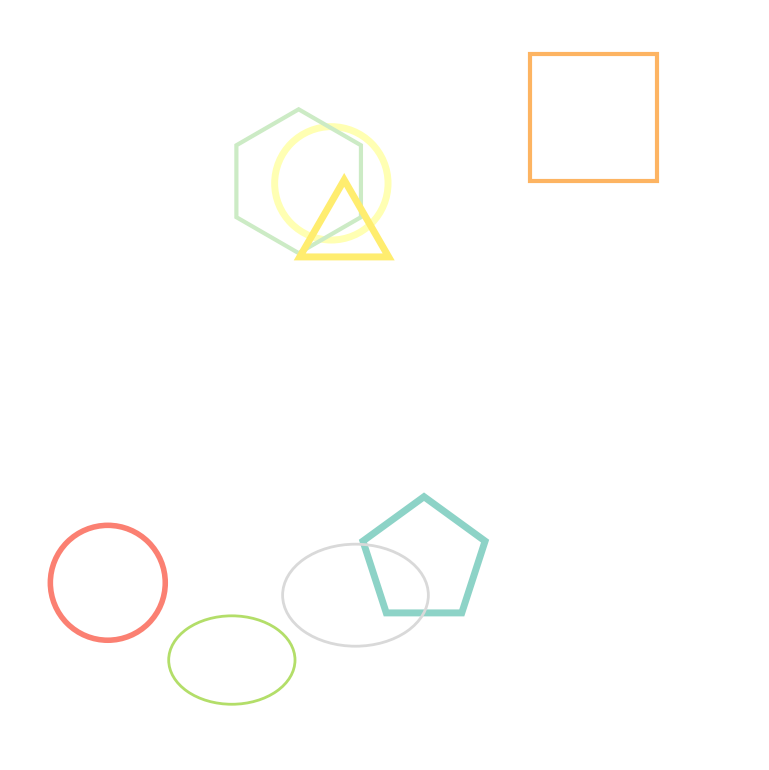[{"shape": "pentagon", "thickness": 2.5, "radius": 0.42, "center": [0.551, 0.271]}, {"shape": "circle", "thickness": 2.5, "radius": 0.37, "center": [0.43, 0.762]}, {"shape": "circle", "thickness": 2, "radius": 0.37, "center": [0.14, 0.243]}, {"shape": "square", "thickness": 1.5, "radius": 0.41, "center": [0.771, 0.847]}, {"shape": "oval", "thickness": 1, "radius": 0.41, "center": [0.301, 0.143]}, {"shape": "oval", "thickness": 1, "radius": 0.47, "center": [0.462, 0.227]}, {"shape": "hexagon", "thickness": 1.5, "radius": 0.47, "center": [0.388, 0.765]}, {"shape": "triangle", "thickness": 2.5, "radius": 0.33, "center": [0.447, 0.7]}]